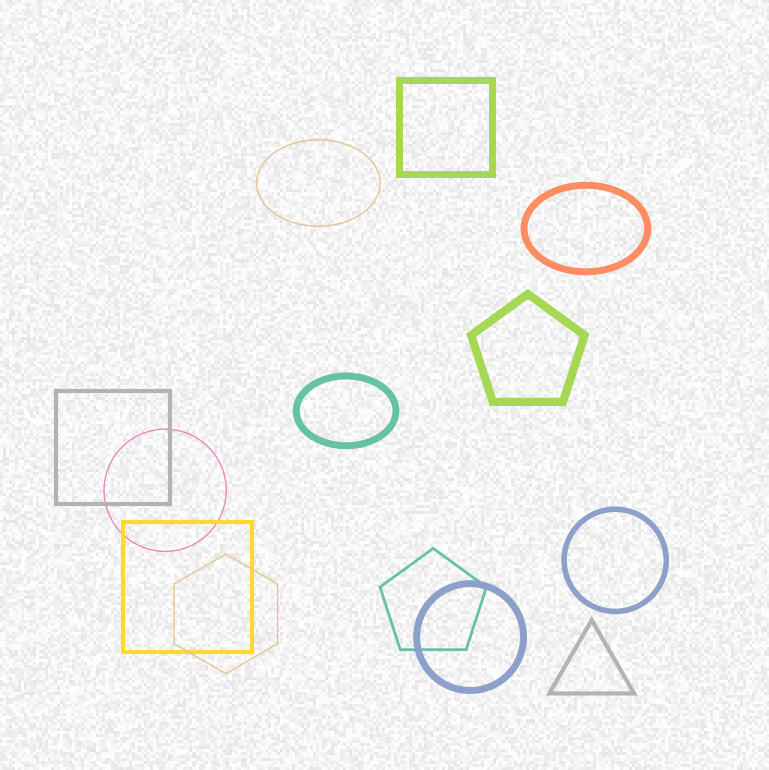[{"shape": "pentagon", "thickness": 1, "radius": 0.36, "center": [0.563, 0.215]}, {"shape": "oval", "thickness": 2.5, "radius": 0.32, "center": [0.45, 0.466]}, {"shape": "oval", "thickness": 2.5, "radius": 0.4, "center": [0.761, 0.703]}, {"shape": "circle", "thickness": 2, "radius": 0.33, "center": [0.799, 0.272]}, {"shape": "circle", "thickness": 2.5, "radius": 0.35, "center": [0.611, 0.173]}, {"shape": "circle", "thickness": 0.5, "radius": 0.4, "center": [0.214, 0.363]}, {"shape": "pentagon", "thickness": 3, "radius": 0.39, "center": [0.686, 0.541]}, {"shape": "square", "thickness": 2.5, "radius": 0.3, "center": [0.579, 0.835]}, {"shape": "square", "thickness": 1.5, "radius": 0.42, "center": [0.244, 0.238]}, {"shape": "oval", "thickness": 0.5, "radius": 0.4, "center": [0.413, 0.762]}, {"shape": "hexagon", "thickness": 0.5, "radius": 0.39, "center": [0.293, 0.203]}, {"shape": "triangle", "thickness": 1.5, "radius": 0.32, "center": [0.768, 0.131]}, {"shape": "square", "thickness": 1.5, "radius": 0.37, "center": [0.147, 0.419]}]